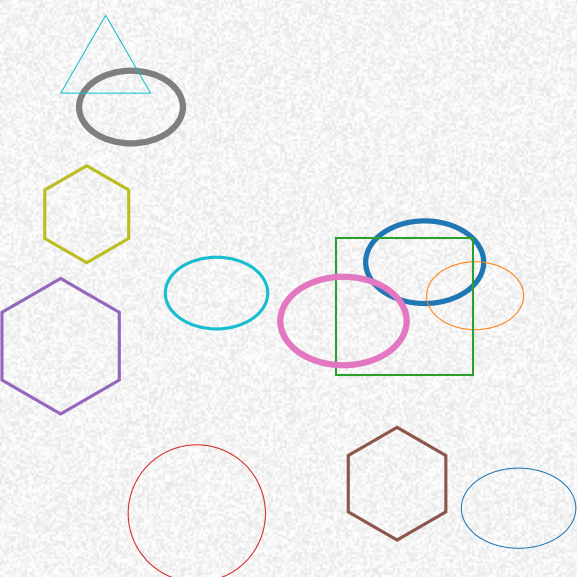[{"shape": "oval", "thickness": 2.5, "radius": 0.51, "center": [0.735, 0.545]}, {"shape": "oval", "thickness": 0.5, "radius": 0.5, "center": [0.898, 0.119]}, {"shape": "oval", "thickness": 0.5, "radius": 0.42, "center": [0.823, 0.487]}, {"shape": "square", "thickness": 1, "radius": 0.59, "center": [0.7, 0.468]}, {"shape": "circle", "thickness": 0.5, "radius": 0.59, "center": [0.341, 0.11]}, {"shape": "hexagon", "thickness": 1.5, "radius": 0.59, "center": [0.105, 0.4]}, {"shape": "hexagon", "thickness": 1.5, "radius": 0.49, "center": [0.688, 0.162]}, {"shape": "oval", "thickness": 3, "radius": 0.55, "center": [0.595, 0.443]}, {"shape": "oval", "thickness": 3, "radius": 0.45, "center": [0.227, 0.814]}, {"shape": "hexagon", "thickness": 1.5, "radius": 0.42, "center": [0.15, 0.628]}, {"shape": "oval", "thickness": 1.5, "radius": 0.44, "center": [0.375, 0.492]}, {"shape": "triangle", "thickness": 0.5, "radius": 0.45, "center": [0.183, 0.883]}]